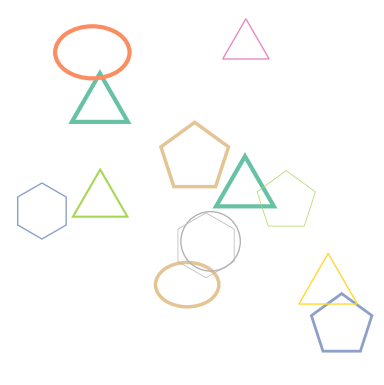[{"shape": "triangle", "thickness": 3, "radius": 0.42, "center": [0.259, 0.725]}, {"shape": "triangle", "thickness": 3, "radius": 0.43, "center": [0.636, 0.507]}, {"shape": "oval", "thickness": 3, "radius": 0.48, "center": [0.24, 0.864]}, {"shape": "pentagon", "thickness": 2, "radius": 0.41, "center": [0.887, 0.155]}, {"shape": "hexagon", "thickness": 1, "radius": 0.36, "center": [0.109, 0.452]}, {"shape": "triangle", "thickness": 1, "radius": 0.35, "center": [0.639, 0.882]}, {"shape": "triangle", "thickness": 1.5, "radius": 0.41, "center": [0.26, 0.478]}, {"shape": "pentagon", "thickness": 0.5, "radius": 0.4, "center": [0.743, 0.477]}, {"shape": "triangle", "thickness": 1, "radius": 0.44, "center": [0.852, 0.254]}, {"shape": "pentagon", "thickness": 2.5, "radius": 0.46, "center": [0.506, 0.59]}, {"shape": "oval", "thickness": 2.5, "radius": 0.41, "center": [0.486, 0.261]}, {"shape": "hexagon", "thickness": 0.5, "radius": 0.42, "center": [0.535, 0.363]}, {"shape": "circle", "thickness": 1, "radius": 0.39, "center": [0.547, 0.373]}]